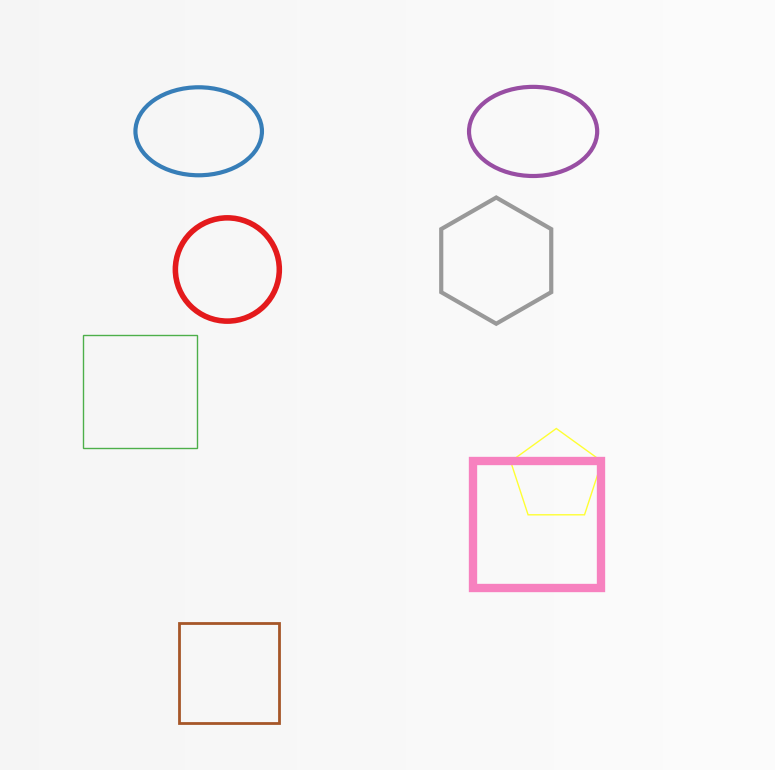[{"shape": "circle", "thickness": 2, "radius": 0.34, "center": [0.293, 0.65]}, {"shape": "oval", "thickness": 1.5, "radius": 0.41, "center": [0.256, 0.83]}, {"shape": "square", "thickness": 0.5, "radius": 0.37, "center": [0.181, 0.491]}, {"shape": "oval", "thickness": 1.5, "radius": 0.41, "center": [0.688, 0.829]}, {"shape": "pentagon", "thickness": 0.5, "radius": 0.31, "center": [0.718, 0.382]}, {"shape": "square", "thickness": 1, "radius": 0.32, "center": [0.295, 0.126]}, {"shape": "square", "thickness": 3, "radius": 0.41, "center": [0.693, 0.318]}, {"shape": "hexagon", "thickness": 1.5, "radius": 0.41, "center": [0.64, 0.662]}]